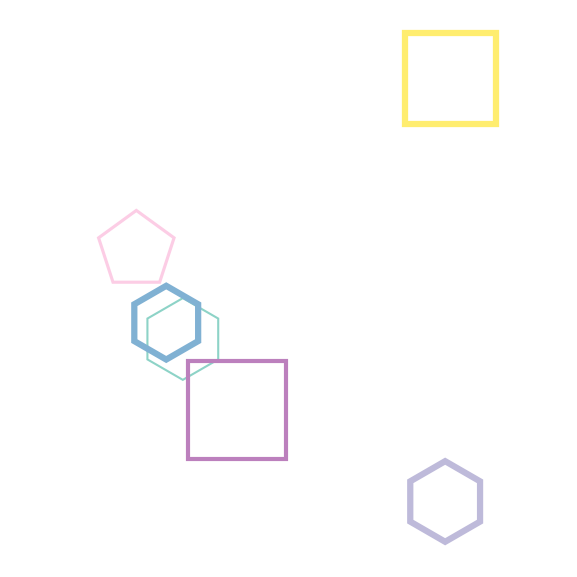[{"shape": "hexagon", "thickness": 1, "radius": 0.35, "center": [0.317, 0.412]}, {"shape": "hexagon", "thickness": 3, "radius": 0.35, "center": [0.771, 0.131]}, {"shape": "hexagon", "thickness": 3, "radius": 0.32, "center": [0.288, 0.44]}, {"shape": "pentagon", "thickness": 1.5, "radius": 0.34, "center": [0.236, 0.566]}, {"shape": "square", "thickness": 2, "radius": 0.42, "center": [0.411, 0.289]}, {"shape": "square", "thickness": 3, "radius": 0.39, "center": [0.78, 0.863]}]